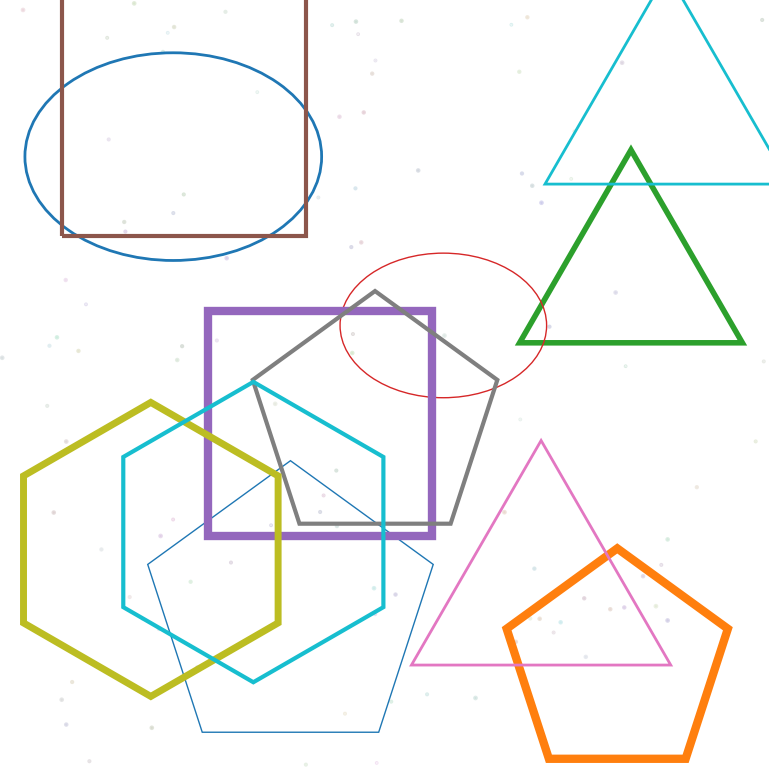[{"shape": "pentagon", "thickness": 0.5, "radius": 0.97, "center": [0.377, 0.207]}, {"shape": "oval", "thickness": 1, "radius": 0.96, "center": [0.225, 0.797]}, {"shape": "pentagon", "thickness": 3, "radius": 0.76, "center": [0.802, 0.137]}, {"shape": "triangle", "thickness": 2, "radius": 0.83, "center": [0.819, 0.638]}, {"shape": "oval", "thickness": 0.5, "radius": 0.67, "center": [0.576, 0.577]}, {"shape": "square", "thickness": 3, "radius": 0.73, "center": [0.416, 0.45]}, {"shape": "square", "thickness": 1.5, "radius": 0.79, "center": [0.239, 0.851]}, {"shape": "triangle", "thickness": 1, "radius": 0.97, "center": [0.703, 0.233]}, {"shape": "pentagon", "thickness": 1.5, "radius": 0.84, "center": [0.487, 0.455]}, {"shape": "hexagon", "thickness": 2.5, "radius": 0.95, "center": [0.196, 0.286]}, {"shape": "triangle", "thickness": 1, "radius": 0.92, "center": [0.867, 0.853]}, {"shape": "hexagon", "thickness": 1.5, "radius": 0.98, "center": [0.329, 0.309]}]